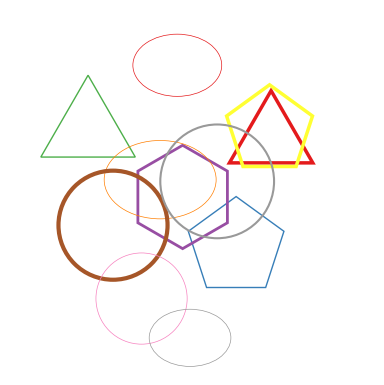[{"shape": "oval", "thickness": 0.5, "radius": 0.58, "center": [0.46, 0.83]}, {"shape": "triangle", "thickness": 2.5, "radius": 0.62, "center": [0.704, 0.639]}, {"shape": "pentagon", "thickness": 1, "radius": 0.65, "center": [0.613, 0.359]}, {"shape": "triangle", "thickness": 1, "radius": 0.71, "center": [0.229, 0.663]}, {"shape": "hexagon", "thickness": 2, "radius": 0.67, "center": [0.474, 0.488]}, {"shape": "oval", "thickness": 0.5, "radius": 0.73, "center": [0.416, 0.533]}, {"shape": "pentagon", "thickness": 2.5, "radius": 0.59, "center": [0.7, 0.662]}, {"shape": "circle", "thickness": 3, "radius": 0.71, "center": [0.294, 0.415]}, {"shape": "circle", "thickness": 0.5, "radius": 0.59, "center": [0.368, 0.225]}, {"shape": "oval", "thickness": 0.5, "radius": 0.53, "center": [0.494, 0.123]}, {"shape": "circle", "thickness": 1.5, "radius": 0.74, "center": [0.564, 0.529]}]